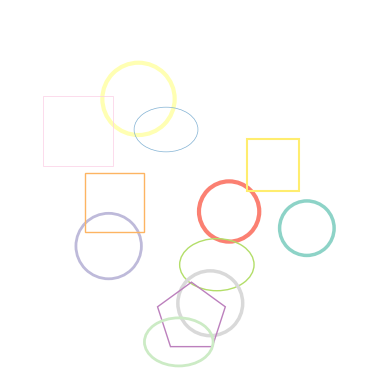[{"shape": "circle", "thickness": 2.5, "radius": 0.35, "center": [0.797, 0.407]}, {"shape": "circle", "thickness": 3, "radius": 0.47, "center": [0.36, 0.743]}, {"shape": "circle", "thickness": 2, "radius": 0.43, "center": [0.282, 0.361]}, {"shape": "circle", "thickness": 3, "radius": 0.39, "center": [0.595, 0.451]}, {"shape": "oval", "thickness": 0.5, "radius": 0.41, "center": [0.431, 0.664]}, {"shape": "square", "thickness": 1, "radius": 0.38, "center": [0.297, 0.474]}, {"shape": "oval", "thickness": 1, "radius": 0.48, "center": [0.563, 0.312]}, {"shape": "square", "thickness": 0.5, "radius": 0.46, "center": [0.202, 0.66]}, {"shape": "circle", "thickness": 2.5, "radius": 0.42, "center": [0.546, 0.212]}, {"shape": "pentagon", "thickness": 1, "radius": 0.46, "center": [0.497, 0.175]}, {"shape": "oval", "thickness": 2, "radius": 0.45, "center": [0.464, 0.112]}, {"shape": "square", "thickness": 1.5, "radius": 0.34, "center": [0.709, 0.571]}]